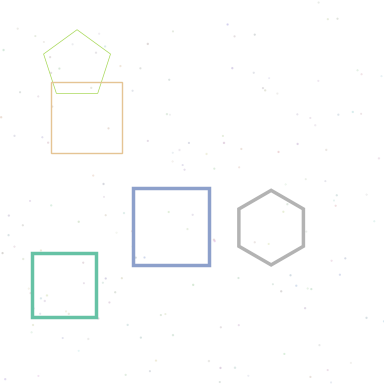[{"shape": "square", "thickness": 2.5, "radius": 0.42, "center": [0.167, 0.26]}, {"shape": "square", "thickness": 2.5, "radius": 0.5, "center": [0.444, 0.412]}, {"shape": "pentagon", "thickness": 0.5, "radius": 0.46, "center": [0.2, 0.831]}, {"shape": "square", "thickness": 1, "radius": 0.46, "center": [0.224, 0.695]}, {"shape": "hexagon", "thickness": 2.5, "radius": 0.48, "center": [0.704, 0.409]}]